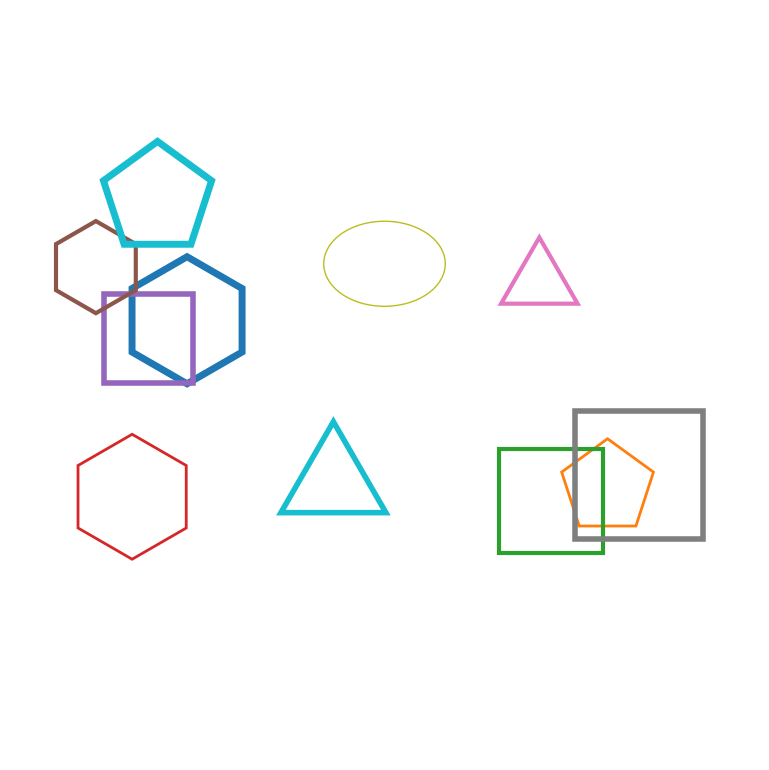[{"shape": "hexagon", "thickness": 2.5, "radius": 0.41, "center": [0.243, 0.584]}, {"shape": "pentagon", "thickness": 1, "radius": 0.31, "center": [0.789, 0.368]}, {"shape": "square", "thickness": 1.5, "radius": 0.34, "center": [0.715, 0.349]}, {"shape": "hexagon", "thickness": 1, "radius": 0.41, "center": [0.172, 0.355]}, {"shape": "square", "thickness": 2, "radius": 0.29, "center": [0.193, 0.561]}, {"shape": "hexagon", "thickness": 1.5, "radius": 0.3, "center": [0.125, 0.653]}, {"shape": "triangle", "thickness": 1.5, "radius": 0.29, "center": [0.7, 0.634]}, {"shape": "square", "thickness": 2, "radius": 0.42, "center": [0.83, 0.383]}, {"shape": "oval", "thickness": 0.5, "radius": 0.39, "center": [0.499, 0.657]}, {"shape": "triangle", "thickness": 2, "radius": 0.39, "center": [0.433, 0.374]}, {"shape": "pentagon", "thickness": 2.5, "radius": 0.37, "center": [0.205, 0.743]}]